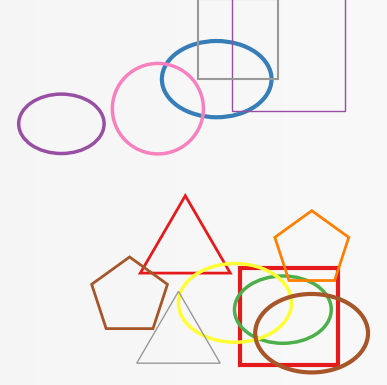[{"shape": "triangle", "thickness": 2, "radius": 0.67, "center": [0.478, 0.358]}, {"shape": "square", "thickness": 3, "radius": 0.63, "center": [0.746, 0.178]}, {"shape": "oval", "thickness": 3, "radius": 0.71, "center": [0.559, 0.794]}, {"shape": "oval", "thickness": 2.5, "radius": 0.62, "center": [0.73, 0.196]}, {"shape": "square", "thickness": 1, "radius": 0.73, "center": [0.744, 0.858]}, {"shape": "oval", "thickness": 2.5, "radius": 0.55, "center": [0.158, 0.678]}, {"shape": "pentagon", "thickness": 2, "radius": 0.5, "center": [0.805, 0.353]}, {"shape": "oval", "thickness": 2.5, "radius": 0.73, "center": [0.606, 0.213]}, {"shape": "pentagon", "thickness": 2, "radius": 0.51, "center": [0.334, 0.23]}, {"shape": "oval", "thickness": 3, "radius": 0.73, "center": [0.804, 0.135]}, {"shape": "circle", "thickness": 2.5, "radius": 0.59, "center": [0.407, 0.718]}, {"shape": "triangle", "thickness": 1, "radius": 0.62, "center": [0.46, 0.119]}, {"shape": "square", "thickness": 1.5, "radius": 0.52, "center": [0.614, 0.899]}]